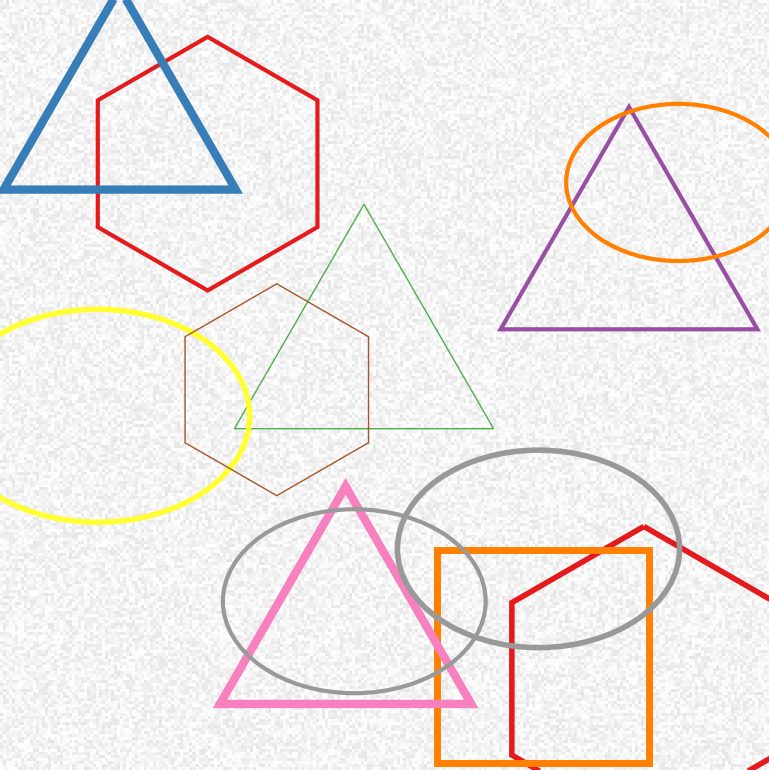[{"shape": "hexagon", "thickness": 1.5, "radius": 0.82, "center": [0.27, 0.787]}, {"shape": "hexagon", "thickness": 2, "radius": 0.99, "center": [0.836, 0.118]}, {"shape": "triangle", "thickness": 3, "radius": 0.87, "center": [0.155, 0.841]}, {"shape": "triangle", "thickness": 0.5, "radius": 0.97, "center": [0.473, 0.54]}, {"shape": "triangle", "thickness": 1.5, "radius": 0.96, "center": [0.817, 0.669]}, {"shape": "oval", "thickness": 1.5, "radius": 0.73, "center": [0.881, 0.763]}, {"shape": "square", "thickness": 2.5, "radius": 0.69, "center": [0.705, 0.147]}, {"shape": "oval", "thickness": 2, "radius": 0.99, "center": [0.127, 0.46]}, {"shape": "hexagon", "thickness": 0.5, "radius": 0.69, "center": [0.359, 0.494]}, {"shape": "triangle", "thickness": 3, "radius": 0.94, "center": [0.449, 0.18]}, {"shape": "oval", "thickness": 1.5, "radius": 0.85, "center": [0.46, 0.219]}, {"shape": "oval", "thickness": 2, "radius": 0.92, "center": [0.699, 0.287]}]